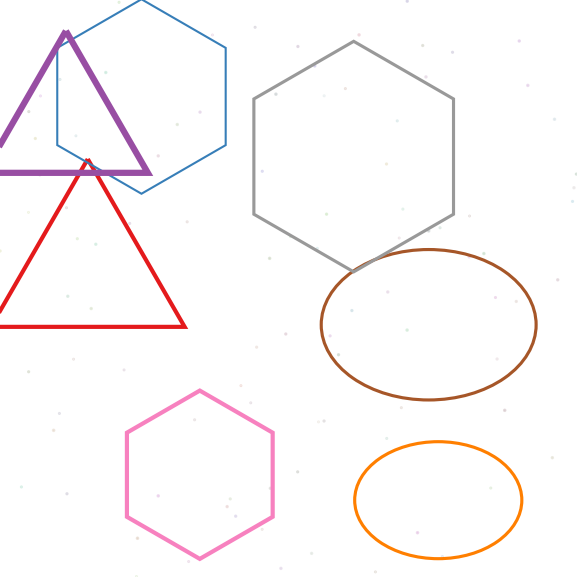[{"shape": "triangle", "thickness": 2, "radius": 0.97, "center": [0.152, 0.53]}, {"shape": "hexagon", "thickness": 1, "radius": 0.84, "center": [0.245, 0.832]}, {"shape": "triangle", "thickness": 3, "radius": 0.82, "center": [0.114, 0.782]}, {"shape": "oval", "thickness": 1.5, "radius": 0.72, "center": [0.759, 0.133]}, {"shape": "oval", "thickness": 1.5, "radius": 0.93, "center": [0.742, 0.437]}, {"shape": "hexagon", "thickness": 2, "radius": 0.73, "center": [0.346, 0.177]}, {"shape": "hexagon", "thickness": 1.5, "radius": 1.0, "center": [0.612, 0.728]}]